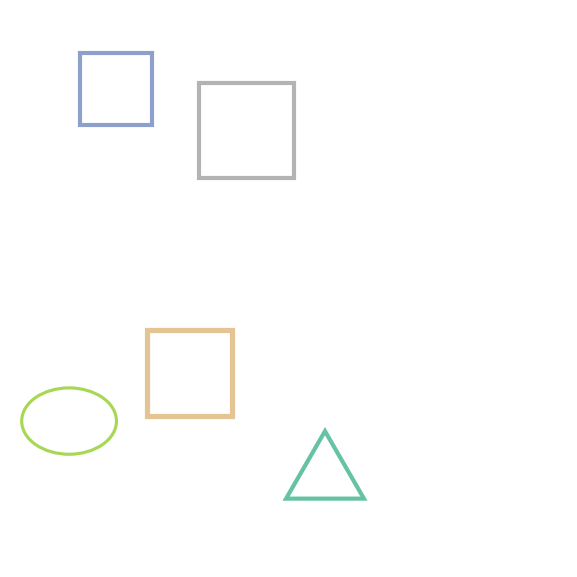[{"shape": "triangle", "thickness": 2, "radius": 0.39, "center": [0.563, 0.175]}, {"shape": "square", "thickness": 2, "radius": 0.31, "center": [0.2, 0.845]}, {"shape": "oval", "thickness": 1.5, "radius": 0.41, "center": [0.12, 0.27]}, {"shape": "square", "thickness": 2.5, "radius": 0.37, "center": [0.328, 0.353]}, {"shape": "square", "thickness": 2, "radius": 0.41, "center": [0.427, 0.773]}]